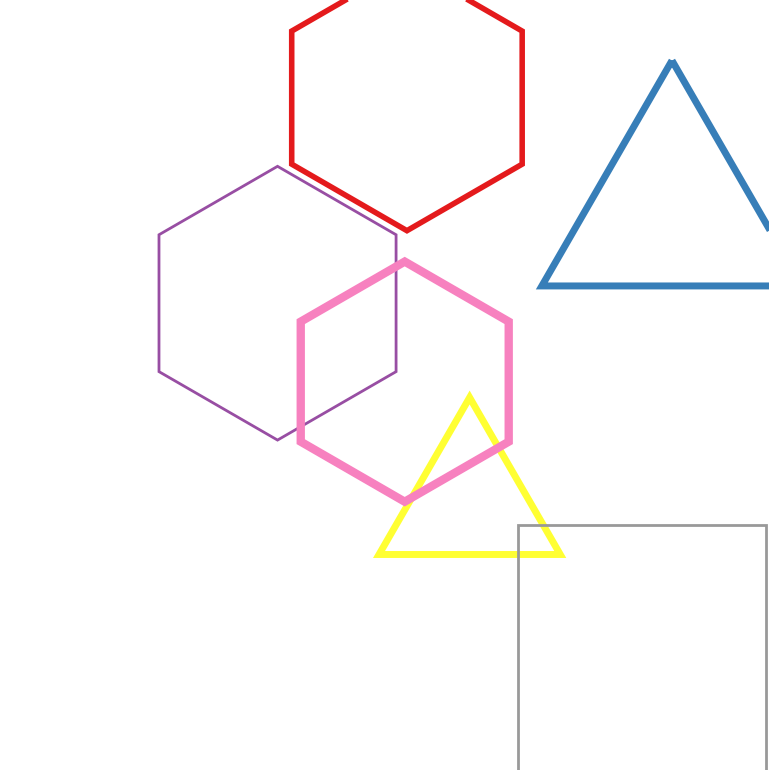[{"shape": "hexagon", "thickness": 2, "radius": 0.86, "center": [0.528, 0.873]}, {"shape": "triangle", "thickness": 2.5, "radius": 0.98, "center": [0.873, 0.726]}, {"shape": "hexagon", "thickness": 1, "radius": 0.89, "center": [0.36, 0.606]}, {"shape": "triangle", "thickness": 2.5, "radius": 0.68, "center": [0.61, 0.348]}, {"shape": "hexagon", "thickness": 3, "radius": 0.78, "center": [0.526, 0.504]}, {"shape": "square", "thickness": 1, "radius": 0.81, "center": [0.834, 0.157]}]